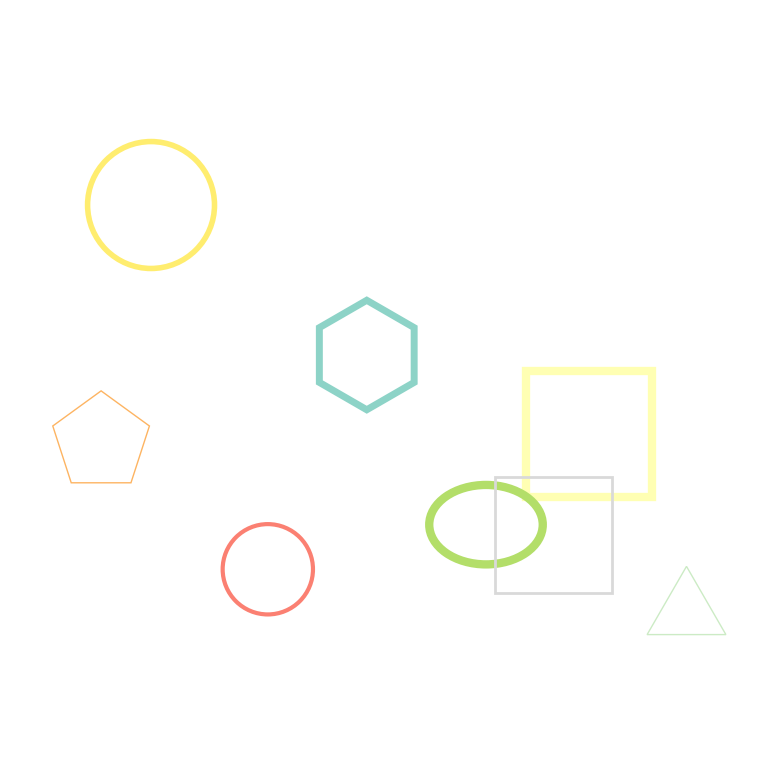[{"shape": "hexagon", "thickness": 2.5, "radius": 0.36, "center": [0.476, 0.539]}, {"shape": "square", "thickness": 3, "radius": 0.41, "center": [0.765, 0.436]}, {"shape": "circle", "thickness": 1.5, "radius": 0.29, "center": [0.348, 0.261]}, {"shape": "pentagon", "thickness": 0.5, "radius": 0.33, "center": [0.131, 0.426]}, {"shape": "oval", "thickness": 3, "radius": 0.37, "center": [0.631, 0.319]}, {"shape": "square", "thickness": 1, "radius": 0.38, "center": [0.719, 0.306]}, {"shape": "triangle", "thickness": 0.5, "radius": 0.3, "center": [0.892, 0.205]}, {"shape": "circle", "thickness": 2, "radius": 0.41, "center": [0.196, 0.734]}]